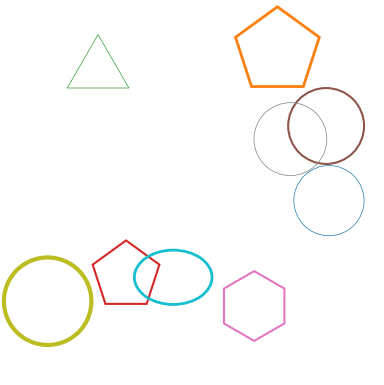[{"shape": "circle", "thickness": 0.5, "radius": 0.46, "center": [0.854, 0.479]}, {"shape": "pentagon", "thickness": 2, "radius": 0.57, "center": [0.721, 0.868]}, {"shape": "triangle", "thickness": 0.5, "radius": 0.46, "center": [0.255, 0.818]}, {"shape": "pentagon", "thickness": 1.5, "radius": 0.46, "center": [0.327, 0.284]}, {"shape": "circle", "thickness": 1.5, "radius": 0.49, "center": [0.847, 0.673]}, {"shape": "hexagon", "thickness": 1.5, "radius": 0.45, "center": [0.66, 0.205]}, {"shape": "circle", "thickness": 0.5, "radius": 0.47, "center": [0.754, 0.639]}, {"shape": "circle", "thickness": 3, "radius": 0.57, "center": [0.124, 0.218]}, {"shape": "oval", "thickness": 2, "radius": 0.5, "center": [0.45, 0.28]}]